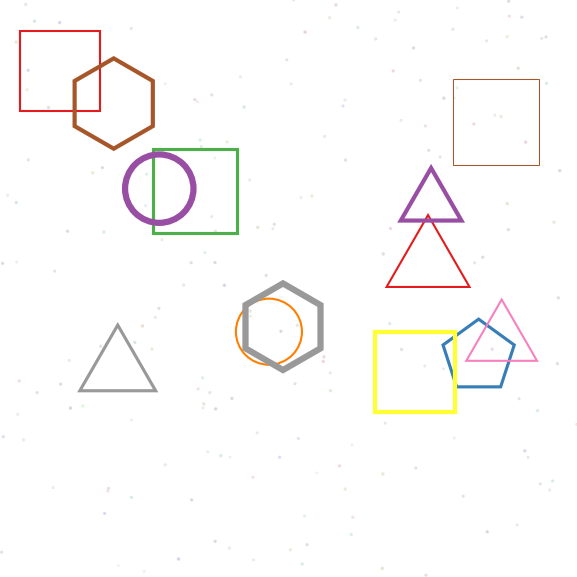[{"shape": "square", "thickness": 1, "radius": 0.35, "center": [0.104, 0.876]}, {"shape": "triangle", "thickness": 1, "radius": 0.41, "center": [0.741, 0.544]}, {"shape": "pentagon", "thickness": 1.5, "radius": 0.32, "center": [0.829, 0.382]}, {"shape": "square", "thickness": 1.5, "radius": 0.36, "center": [0.338, 0.669]}, {"shape": "triangle", "thickness": 2, "radius": 0.3, "center": [0.746, 0.648]}, {"shape": "circle", "thickness": 3, "radius": 0.3, "center": [0.276, 0.672]}, {"shape": "circle", "thickness": 1, "radius": 0.29, "center": [0.466, 0.425]}, {"shape": "square", "thickness": 2, "radius": 0.35, "center": [0.719, 0.355]}, {"shape": "square", "thickness": 0.5, "radius": 0.37, "center": [0.858, 0.789]}, {"shape": "hexagon", "thickness": 2, "radius": 0.39, "center": [0.197, 0.82]}, {"shape": "triangle", "thickness": 1, "radius": 0.35, "center": [0.869, 0.41]}, {"shape": "hexagon", "thickness": 3, "radius": 0.37, "center": [0.49, 0.433]}, {"shape": "triangle", "thickness": 1.5, "radius": 0.38, "center": [0.204, 0.36]}]